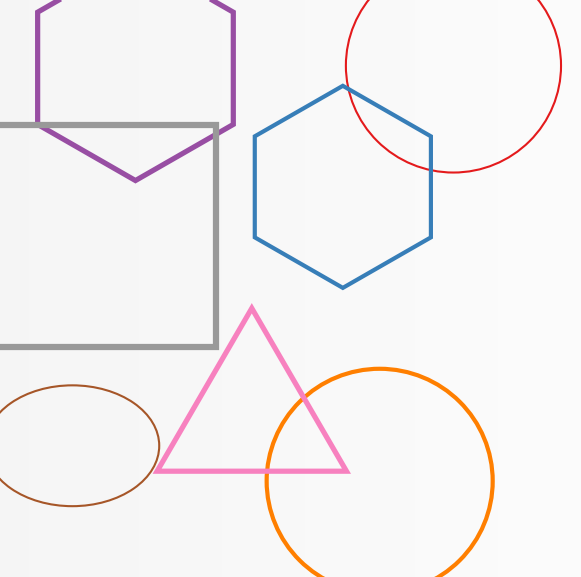[{"shape": "circle", "thickness": 1, "radius": 0.93, "center": [0.78, 0.885]}, {"shape": "hexagon", "thickness": 2, "radius": 0.87, "center": [0.59, 0.676]}, {"shape": "hexagon", "thickness": 2.5, "radius": 0.97, "center": [0.233, 0.881]}, {"shape": "circle", "thickness": 2, "radius": 0.97, "center": [0.653, 0.166]}, {"shape": "oval", "thickness": 1, "radius": 0.75, "center": [0.124, 0.227]}, {"shape": "triangle", "thickness": 2.5, "radius": 0.94, "center": [0.433, 0.277]}, {"shape": "square", "thickness": 3, "radius": 0.96, "center": [0.179, 0.591]}]